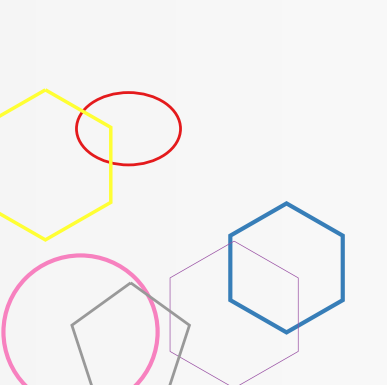[{"shape": "oval", "thickness": 2, "radius": 0.67, "center": [0.332, 0.666]}, {"shape": "hexagon", "thickness": 3, "radius": 0.84, "center": [0.739, 0.304]}, {"shape": "hexagon", "thickness": 0.5, "radius": 0.95, "center": [0.604, 0.183]}, {"shape": "hexagon", "thickness": 2.5, "radius": 0.97, "center": [0.117, 0.572]}, {"shape": "circle", "thickness": 3, "radius": 0.99, "center": [0.208, 0.138]}, {"shape": "pentagon", "thickness": 2, "radius": 0.8, "center": [0.337, 0.106]}]